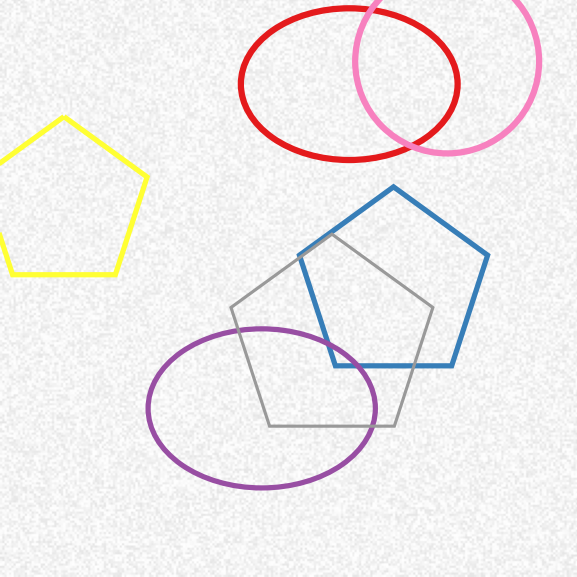[{"shape": "oval", "thickness": 3, "radius": 0.94, "center": [0.605, 0.853]}, {"shape": "pentagon", "thickness": 2.5, "radius": 0.86, "center": [0.681, 0.504]}, {"shape": "oval", "thickness": 2.5, "radius": 0.98, "center": [0.453, 0.292]}, {"shape": "pentagon", "thickness": 2.5, "radius": 0.76, "center": [0.111, 0.646]}, {"shape": "circle", "thickness": 3, "radius": 0.8, "center": [0.774, 0.893]}, {"shape": "pentagon", "thickness": 1.5, "radius": 0.92, "center": [0.575, 0.41]}]